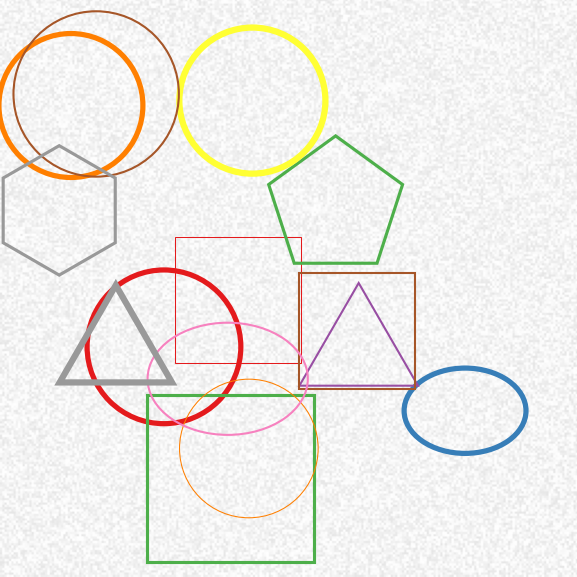[{"shape": "square", "thickness": 0.5, "radius": 0.55, "center": [0.412, 0.479]}, {"shape": "circle", "thickness": 2.5, "radius": 0.67, "center": [0.284, 0.399]}, {"shape": "oval", "thickness": 2.5, "radius": 0.53, "center": [0.805, 0.288]}, {"shape": "pentagon", "thickness": 1.5, "radius": 0.61, "center": [0.581, 0.642]}, {"shape": "square", "thickness": 1.5, "radius": 0.72, "center": [0.4, 0.17]}, {"shape": "triangle", "thickness": 1, "radius": 0.59, "center": [0.621, 0.391]}, {"shape": "circle", "thickness": 2.5, "radius": 0.62, "center": [0.123, 0.816]}, {"shape": "circle", "thickness": 0.5, "radius": 0.6, "center": [0.431, 0.223]}, {"shape": "circle", "thickness": 3, "radius": 0.63, "center": [0.437, 0.825]}, {"shape": "square", "thickness": 1, "radius": 0.5, "center": [0.619, 0.426]}, {"shape": "circle", "thickness": 1, "radius": 0.72, "center": [0.167, 0.836]}, {"shape": "oval", "thickness": 1, "radius": 0.69, "center": [0.394, 0.343]}, {"shape": "triangle", "thickness": 3, "radius": 0.56, "center": [0.201, 0.393]}, {"shape": "hexagon", "thickness": 1.5, "radius": 0.56, "center": [0.103, 0.635]}]